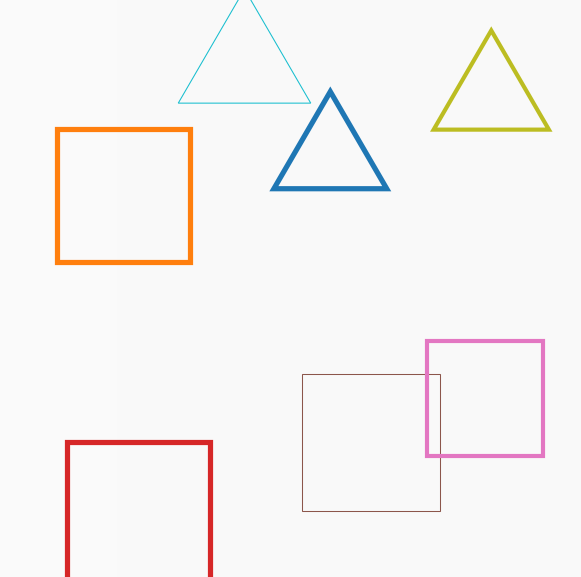[{"shape": "triangle", "thickness": 2.5, "radius": 0.56, "center": [0.568, 0.728]}, {"shape": "square", "thickness": 2.5, "radius": 0.57, "center": [0.212, 0.661]}, {"shape": "square", "thickness": 2.5, "radius": 0.62, "center": [0.238, 0.11]}, {"shape": "square", "thickness": 0.5, "radius": 0.59, "center": [0.639, 0.233]}, {"shape": "square", "thickness": 2, "radius": 0.5, "center": [0.834, 0.309]}, {"shape": "triangle", "thickness": 2, "radius": 0.57, "center": [0.845, 0.832]}, {"shape": "triangle", "thickness": 0.5, "radius": 0.66, "center": [0.421, 0.886]}]